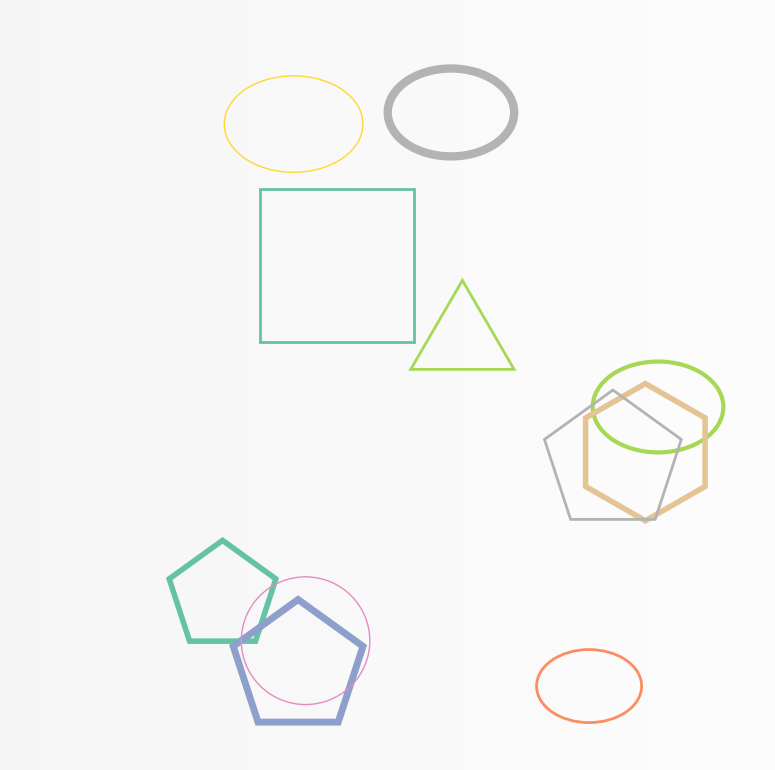[{"shape": "pentagon", "thickness": 2, "radius": 0.36, "center": [0.287, 0.226]}, {"shape": "square", "thickness": 1, "radius": 0.5, "center": [0.435, 0.655]}, {"shape": "oval", "thickness": 1, "radius": 0.34, "center": [0.76, 0.109]}, {"shape": "pentagon", "thickness": 2.5, "radius": 0.44, "center": [0.385, 0.133]}, {"shape": "circle", "thickness": 0.5, "radius": 0.41, "center": [0.394, 0.168]}, {"shape": "triangle", "thickness": 1, "radius": 0.39, "center": [0.597, 0.559]}, {"shape": "oval", "thickness": 1.5, "radius": 0.42, "center": [0.849, 0.471]}, {"shape": "oval", "thickness": 0.5, "radius": 0.45, "center": [0.379, 0.839]}, {"shape": "hexagon", "thickness": 2, "radius": 0.45, "center": [0.833, 0.413]}, {"shape": "oval", "thickness": 3, "radius": 0.41, "center": [0.582, 0.854]}, {"shape": "pentagon", "thickness": 1, "radius": 0.46, "center": [0.791, 0.401]}]